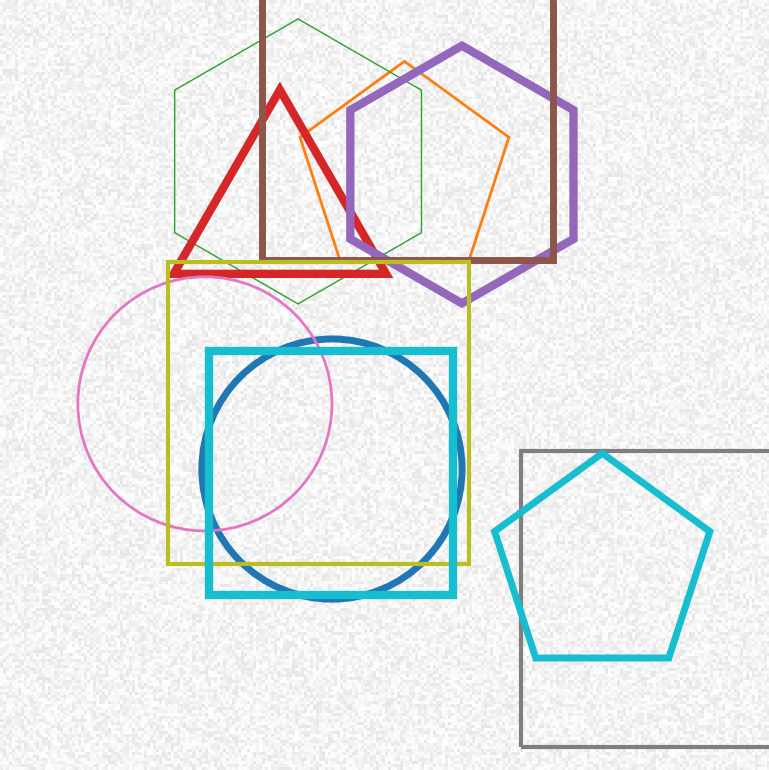[{"shape": "circle", "thickness": 2.5, "radius": 0.84, "center": [0.431, 0.391]}, {"shape": "pentagon", "thickness": 1, "radius": 0.71, "center": [0.525, 0.778]}, {"shape": "hexagon", "thickness": 0.5, "radius": 0.93, "center": [0.387, 0.79]}, {"shape": "triangle", "thickness": 3, "radius": 0.8, "center": [0.363, 0.724]}, {"shape": "hexagon", "thickness": 3, "radius": 0.84, "center": [0.6, 0.773]}, {"shape": "square", "thickness": 2.5, "radius": 0.95, "center": [0.529, 0.852]}, {"shape": "circle", "thickness": 1, "radius": 0.83, "center": [0.266, 0.476]}, {"shape": "square", "thickness": 1.5, "radius": 0.96, "center": [0.869, 0.223]}, {"shape": "square", "thickness": 1.5, "radius": 0.98, "center": [0.414, 0.464]}, {"shape": "pentagon", "thickness": 2.5, "radius": 0.73, "center": [0.782, 0.264]}, {"shape": "square", "thickness": 3, "radius": 0.79, "center": [0.43, 0.386]}]